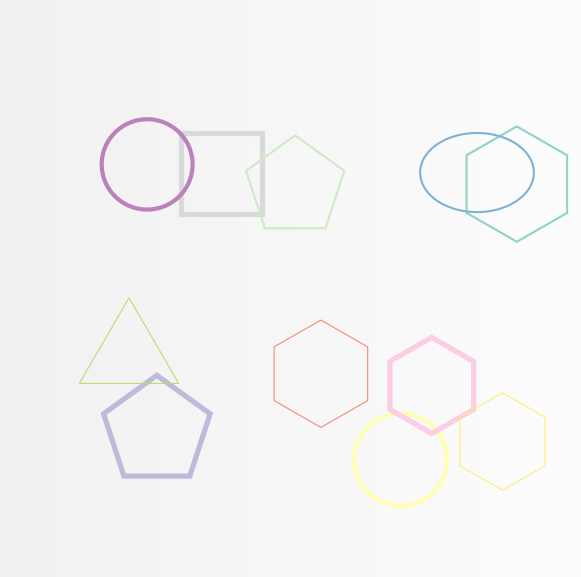[{"shape": "hexagon", "thickness": 1, "radius": 0.5, "center": [0.889, 0.68]}, {"shape": "circle", "thickness": 2, "radius": 0.4, "center": [0.689, 0.203]}, {"shape": "pentagon", "thickness": 2.5, "radius": 0.48, "center": [0.27, 0.253]}, {"shape": "hexagon", "thickness": 0.5, "radius": 0.46, "center": [0.552, 0.352]}, {"shape": "oval", "thickness": 1, "radius": 0.49, "center": [0.821, 0.7]}, {"shape": "triangle", "thickness": 0.5, "radius": 0.49, "center": [0.222, 0.385]}, {"shape": "hexagon", "thickness": 2.5, "radius": 0.42, "center": [0.743, 0.332]}, {"shape": "square", "thickness": 2.5, "radius": 0.35, "center": [0.382, 0.698]}, {"shape": "circle", "thickness": 2, "radius": 0.39, "center": [0.253, 0.714]}, {"shape": "pentagon", "thickness": 1, "radius": 0.44, "center": [0.508, 0.676]}, {"shape": "hexagon", "thickness": 0.5, "radius": 0.42, "center": [0.864, 0.235]}]